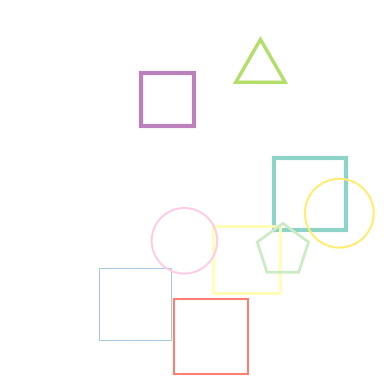[{"shape": "square", "thickness": 3, "radius": 0.47, "center": [0.806, 0.495]}, {"shape": "square", "thickness": 2, "radius": 0.44, "center": [0.639, 0.326]}, {"shape": "square", "thickness": 1.5, "radius": 0.49, "center": [0.548, 0.126]}, {"shape": "square", "thickness": 0.5, "radius": 0.47, "center": [0.35, 0.21]}, {"shape": "triangle", "thickness": 2.5, "radius": 0.37, "center": [0.677, 0.823]}, {"shape": "circle", "thickness": 1.5, "radius": 0.43, "center": [0.479, 0.375]}, {"shape": "square", "thickness": 3, "radius": 0.35, "center": [0.435, 0.741]}, {"shape": "pentagon", "thickness": 2, "radius": 0.35, "center": [0.735, 0.35]}, {"shape": "circle", "thickness": 1.5, "radius": 0.45, "center": [0.881, 0.446]}]